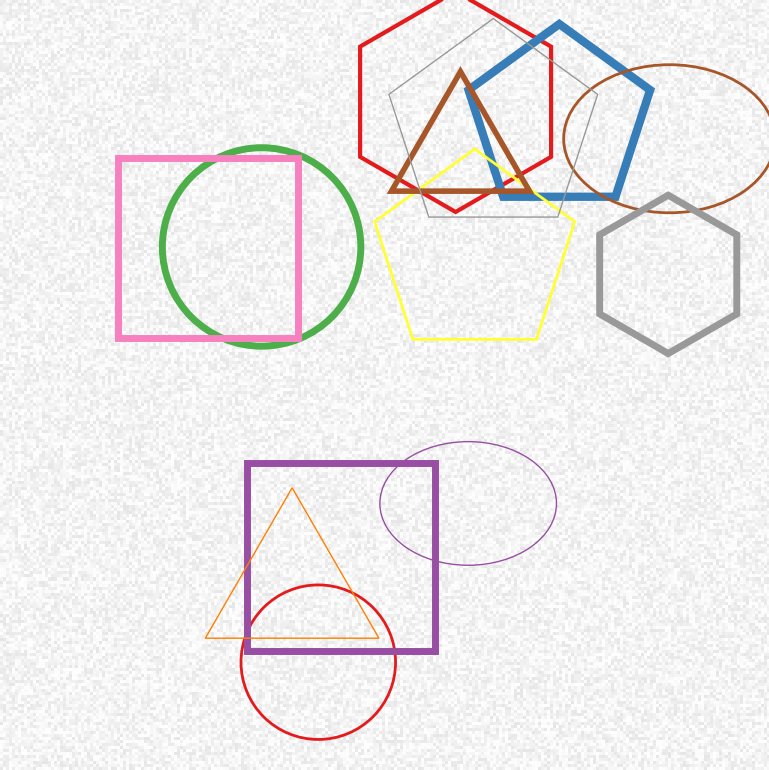[{"shape": "circle", "thickness": 1, "radius": 0.5, "center": [0.413, 0.14]}, {"shape": "hexagon", "thickness": 1.5, "radius": 0.72, "center": [0.592, 0.868]}, {"shape": "pentagon", "thickness": 3, "radius": 0.62, "center": [0.726, 0.845]}, {"shape": "circle", "thickness": 2.5, "radius": 0.64, "center": [0.34, 0.679]}, {"shape": "square", "thickness": 2.5, "radius": 0.61, "center": [0.443, 0.277]}, {"shape": "oval", "thickness": 0.5, "radius": 0.57, "center": [0.608, 0.346]}, {"shape": "triangle", "thickness": 0.5, "radius": 0.65, "center": [0.379, 0.236]}, {"shape": "pentagon", "thickness": 1, "radius": 0.68, "center": [0.616, 0.67]}, {"shape": "oval", "thickness": 1, "radius": 0.69, "center": [0.869, 0.82]}, {"shape": "triangle", "thickness": 2, "radius": 0.52, "center": [0.598, 0.804]}, {"shape": "square", "thickness": 2.5, "radius": 0.59, "center": [0.27, 0.678]}, {"shape": "pentagon", "thickness": 0.5, "radius": 0.71, "center": [0.641, 0.833]}, {"shape": "hexagon", "thickness": 2.5, "radius": 0.51, "center": [0.868, 0.644]}]